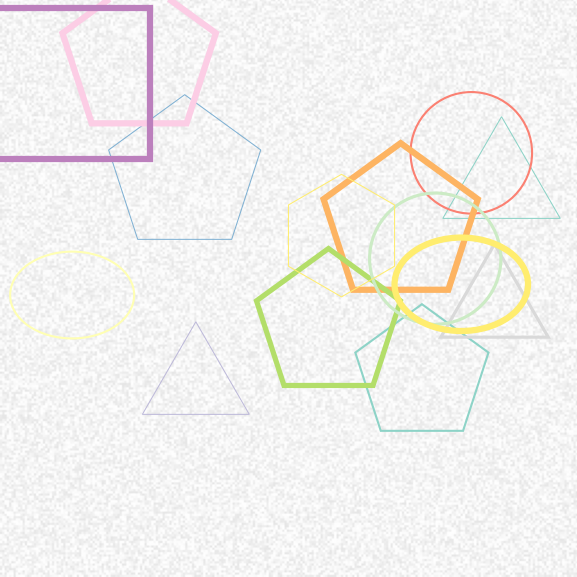[{"shape": "pentagon", "thickness": 1, "radius": 0.61, "center": [0.731, 0.351]}, {"shape": "triangle", "thickness": 0.5, "radius": 0.59, "center": [0.868, 0.68]}, {"shape": "oval", "thickness": 1, "radius": 0.54, "center": [0.125, 0.488]}, {"shape": "triangle", "thickness": 0.5, "radius": 0.53, "center": [0.339, 0.335]}, {"shape": "circle", "thickness": 1, "radius": 0.53, "center": [0.816, 0.735]}, {"shape": "pentagon", "thickness": 0.5, "radius": 0.69, "center": [0.32, 0.697]}, {"shape": "pentagon", "thickness": 3, "radius": 0.7, "center": [0.694, 0.611]}, {"shape": "pentagon", "thickness": 2.5, "radius": 0.66, "center": [0.569, 0.438]}, {"shape": "pentagon", "thickness": 3, "radius": 0.7, "center": [0.241, 0.899]}, {"shape": "triangle", "thickness": 1.5, "radius": 0.54, "center": [0.856, 0.469]}, {"shape": "square", "thickness": 3, "radius": 0.66, "center": [0.129, 0.855]}, {"shape": "circle", "thickness": 1.5, "radius": 0.57, "center": [0.754, 0.551]}, {"shape": "hexagon", "thickness": 0.5, "radius": 0.53, "center": [0.591, 0.591]}, {"shape": "oval", "thickness": 3, "radius": 0.58, "center": [0.799, 0.507]}]